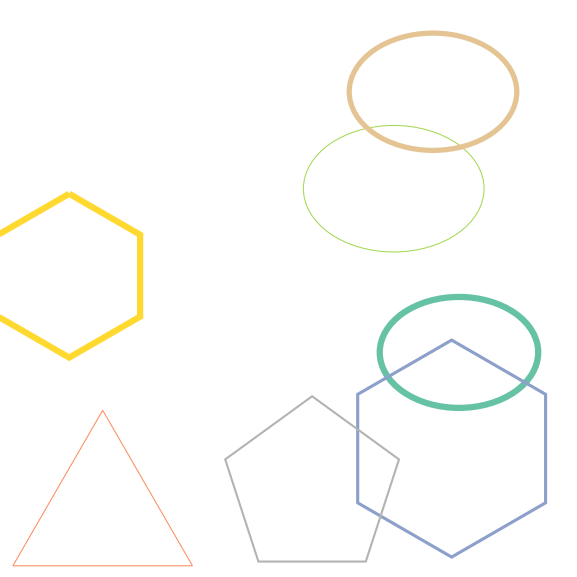[{"shape": "oval", "thickness": 3, "radius": 0.69, "center": [0.795, 0.389]}, {"shape": "triangle", "thickness": 0.5, "radius": 0.9, "center": [0.178, 0.109]}, {"shape": "hexagon", "thickness": 1.5, "radius": 0.94, "center": [0.782, 0.222]}, {"shape": "oval", "thickness": 0.5, "radius": 0.78, "center": [0.682, 0.672]}, {"shape": "hexagon", "thickness": 3, "radius": 0.71, "center": [0.12, 0.522]}, {"shape": "oval", "thickness": 2.5, "radius": 0.73, "center": [0.75, 0.84]}, {"shape": "pentagon", "thickness": 1, "radius": 0.79, "center": [0.54, 0.155]}]